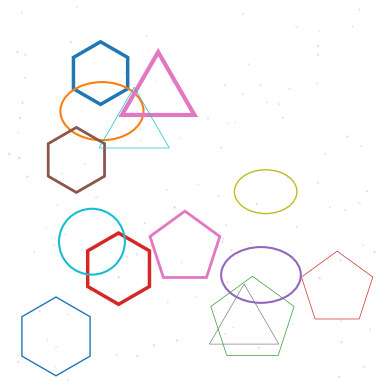[{"shape": "hexagon", "thickness": 2.5, "radius": 0.41, "center": [0.261, 0.81]}, {"shape": "hexagon", "thickness": 1, "radius": 0.51, "center": [0.145, 0.126]}, {"shape": "oval", "thickness": 1.5, "radius": 0.54, "center": [0.265, 0.711]}, {"shape": "pentagon", "thickness": 0.5, "radius": 0.57, "center": [0.656, 0.169]}, {"shape": "hexagon", "thickness": 2.5, "radius": 0.46, "center": [0.308, 0.302]}, {"shape": "pentagon", "thickness": 0.5, "radius": 0.49, "center": [0.876, 0.25]}, {"shape": "oval", "thickness": 1.5, "radius": 0.52, "center": [0.678, 0.286]}, {"shape": "hexagon", "thickness": 2, "radius": 0.42, "center": [0.198, 0.585]}, {"shape": "triangle", "thickness": 3, "radius": 0.54, "center": [0.411, 0.756]}, {"shape": "pentagon", "thickness": 2, "radius": 0.48, "center": [0.48, 0.356]}, {"shape": "triangle", "thickness": 0.5, "radius": 0.52, "center": [0.634, 0.158]}, {"shape": "oval", "thickness": 1, "radius": 0.41, "center": [0.69, 0.502]}, {"shape": "circle", "thickness": 1.5, "radius": 0.43, "center": [0.239, 0.372]}, {"shape": "triangle", "thickness": 0.5, "radius": 0.53, "center": [0.348, 0.668]}]